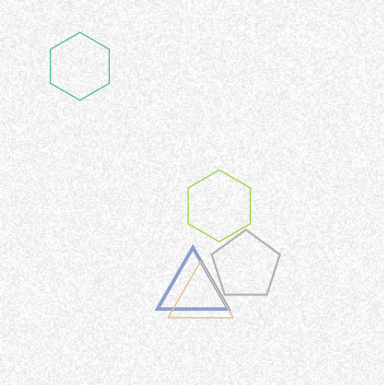[{"shape": "hexagon", "thickness": 1, "radius": 0.44, "center": [0.207, 0.828]}, {"shape": "triangle", "thickness": 2.5, "radius": 0.53, "center": [0.501, 0.251]}, {"shape": "hexagon", "thickness": 1, "radius": 0.47, "center": [0.569, 0.465]}, {"shape": "triangle", "thickness": 1, "radius": 0.49, "center": [0.521, 0.224]}, {"shape": "pentagon", "thickness": 1.5, "radius": 0.47, "center": [0.638, 0.31]}]